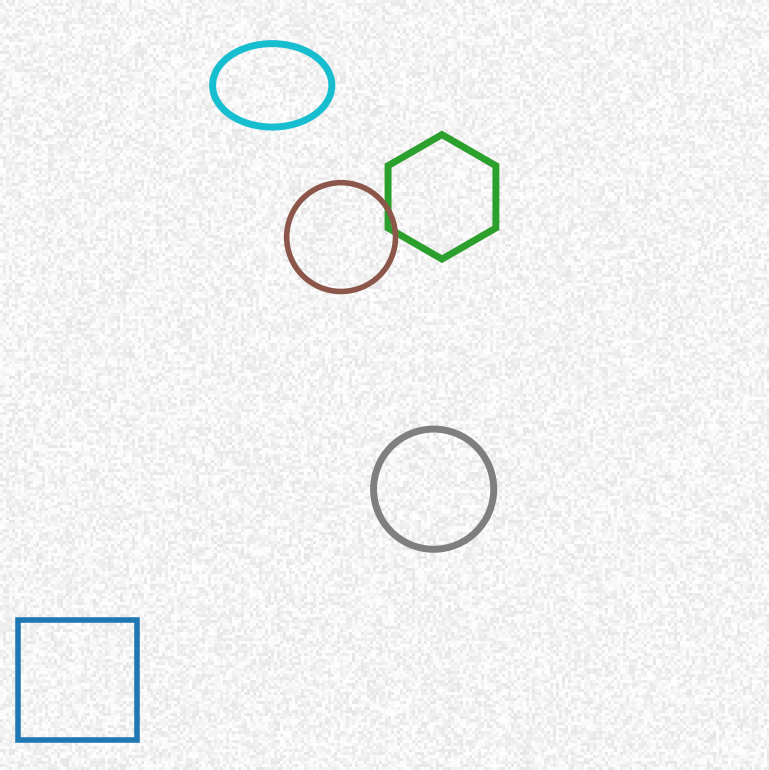[{"shape": "square", "thickness": 2, "radius": 0.39, "center": [0.1, 0.117]}, {"shape": "hexagon", "thickness": 2.5, "radius": 0.4, "center": [0.574, 0.744]}, {"shape": "circle", "thickness": 2, "radius": 0.35, "center": [0.443, 0.692]}, {"shape": "circle", "thickness": 2.5, "radius": 0.39, "center": [0.563, 0.365]}, {"shape": "oval", "thickness": 2.5, "radius": 0.39, "center": [0.354, 0.889]}]